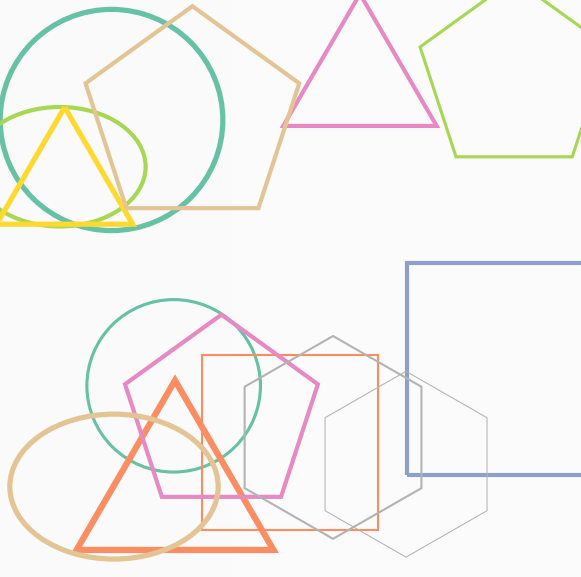[{"shape": "circle", "thickness": 1.5, "radius": 0.75, "center": [0.299, 0.331]}, {"shape": "circle", "thickness": 2.5, "radius": 0.96, "center": [0.192, 0.791]}, {"shape": "triangle", "thickness": 3, "radius": 0.98, "center": [0.301, 0.145]}, {"shape": "square", "thickness": 1, "radius": 0.76, "center": [0.498, 0.232]}, {"shape": "square", "thickness": 2, "radius": 0.92, "center": [0.884, 0.36]}, {"shape": "triangle", "thickness": 2, "radius": 0.76, "center": [0.619, 0.857]}, {"shape": "pentagon", "thickness": 2, "radius": 0.87, "center": [0.381, 0.28]}, {"shape": "oval", "thickness": 2, "radius": 0.74, "center": [0.103, 0.71]}, {"shape": "pentagon", "thickness": 1.5, "radius": 0.85, "center": [0.885, 0.865]}, {"shape": "triangle", "thickness": 2.5, "radius": 0.68, "center": [0.111, 0.678]}, {"shape": "oval", "thickness": 2.5, "radius": 0.9, "center": [0.196, 0.157]}, {"shape": "pentagon", "thickness": 2, "radius": 0.97, "center": [0.331, 0.795]}, {"shape": "hexagon", "thickness": 0.5, "radius": 0.8, "center": [0.699, 0.195]}, {"shape": "hexagon", "thickness": 1, "radius": 0.88, "center": [0.573, 0.242]}]